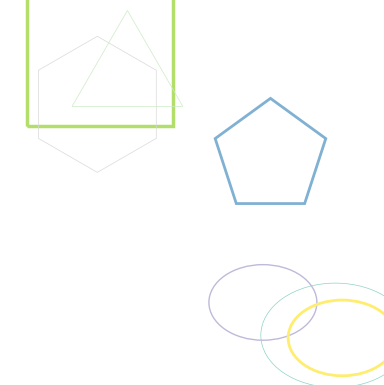[{"shape": "oval", "thickness": 0.5, "radius": 0.97, "center": [0.871, 0.129]}, {"shape": "oval", "thickness": 1, "radius": 0.7, "center": [0.683, 0.214]}, {"shape": "pentagon", "thickness": 2, "radius": 0.76, "center": [0.703, 0.593]}, {"shape": "square", "thickness": 2.5, "radius": 0.95, "center": [0.259, 0.861]}, {"shape": "hexagon", "thickness": 0.5, "radius": 0.88, "center": [0.253, 0.729]}, {"shape": "triangle", "thickness": 0.5, "radius": 0.83, "center": [0.331, 0.807]}, {"shape": "oval", "thickness": 2, "radius": 0.7, "center": [0.889, 0.122]}]